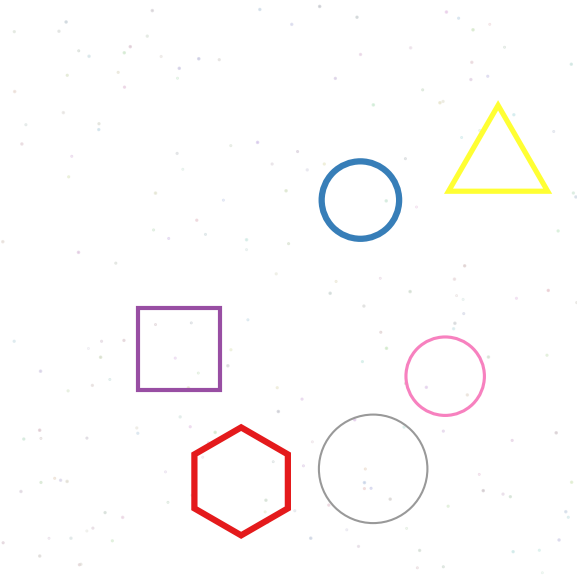[{"shape": "hexagon", "thickness": 3, "radius": 0.47, "center": [0.418, 0.166]}, {"shape": "circle", "thickness": 3, "radius": 0.34, "center": [0.624, 0.653]}, {"shape": "square", "thickness": 2, "radius": 0.35, "center": [0.309, 0.395]}, {"shape": "triangle", "thickness": 2.5, "radius": 0.5, "center": [0.862, 0.718]}, {"shape": "circle", "thickness": 1.5, "radius": 0.34, "center": [0.771, 0.348]}, {"shape": "circle", "thickness": 1, "radius": 0.47, "center": [0.646, 0.187]}]